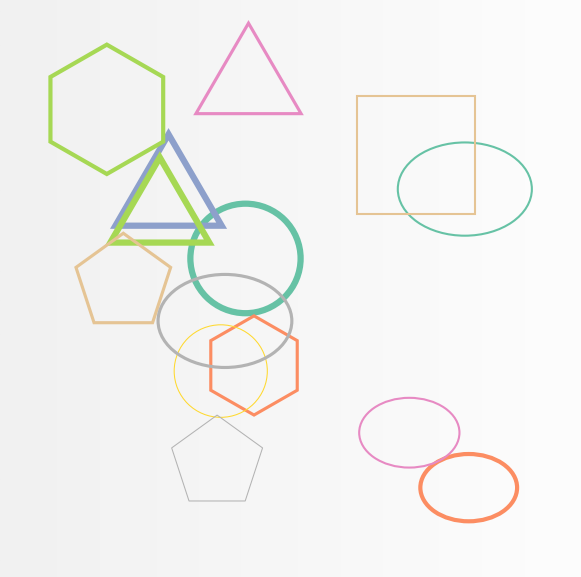[{"shape": "circle", "thickness": 3, "radius": 0.47, "center": [0.422, 0.552]}, {"shape": "oval", "thickness": 1, "radius": 0.58, "center": [0.8, 0.672]}, {"shape": "oval", "thickness": 2, "radius": 0.42, "center": [0.806, 0.155]}, {"shape": "hexagon", "thickness": 1.5, "radius": 0.43, "center": [0.437, 0.366]}, {"shape": "triangle", "thickness": 3, "radius": 0.53, "center": [0.29, 0.661]}, {"shape": "oval", "thickness": 1, "radius": 0.43, "center": [0.704, 0.25]}, {"shape": "triangle", "thickness": 1.5, "radius": 0.52, "center": [0.428, 0.855]}, {"shape": "triangle", "thickness": 3, "radius": 0.49, "center": [0.275, 0.628]}, {"shape": "hexagon", "thickness": 2, "radius": 0.56, "center": [0.184, 0.81]}, {"shape": "circle", "thickness": 0.5, "radius": 0.4, "center": [0.38, 0.357]}, {"shape": "pentagon", "thickness": 1.5, "radius": 0.43, "center": [0.212, 0.51]}, {"shape": "square", "thickness": 1, "radius": 0.51, "center": [0.716, 0.731]}, {"shape": "pentagon", "thickness": 0.5, "radius": 0.41, "center": [0.374, 0.198]}, {"shape": "oval", "thickness": 1.5, "radius": 0.58, "center": [0.387, 0.443]}]